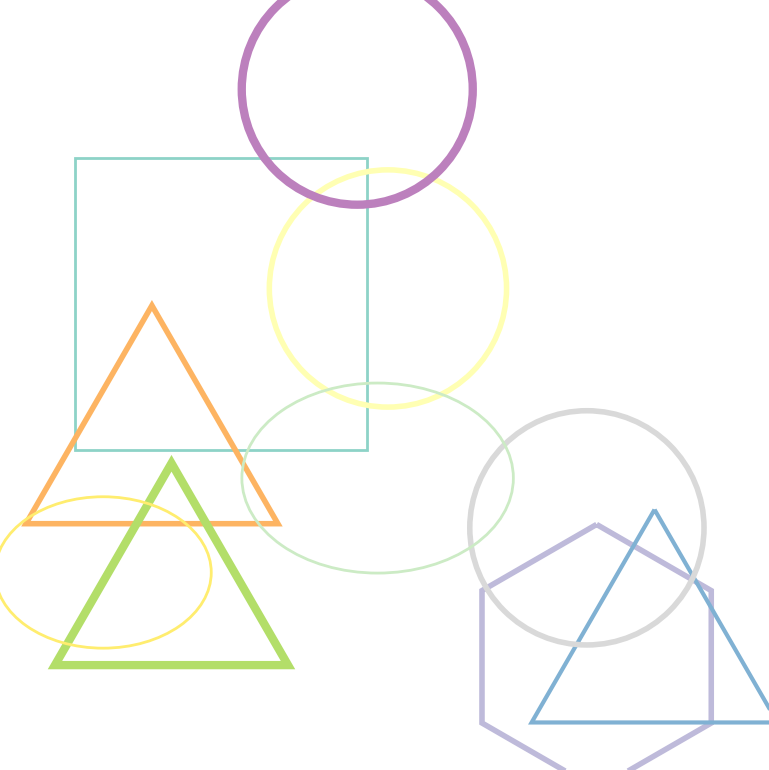[{"shape": "square", "thickness": 1, "radius": 0.95, "center": [0.287, 0.605]}, {"shape": "circle", "thickness": 2, "radius": 0.77, "center": [0.504, 0.625]}, {"shape": "hexagon", "thickness": 2, "radius": 0.86, "center": [0.775, 0.147]}, {"shape": "triangle", "thickness": 1.5, "radius": 0.92, "center": [0.85, 0.154]}, {"shape": "triangle", "thickness": 2, "radius": 0.94, "center": [0.197, 0.414]}, {"shape": "triangle", "thickness": 3, "radius": 0.87, "center": [0.223, 0.224]}, {"shape": "circle", "thickness": 2, "radius": 0.76, "center": [0.762, 0.314]}, {"shape": "circle", "thickness": 3, "radius": 0.75, "center": [0.464, 0.884]}, {"shape": "oval", "thickness": 1, "radius": 0.88, "center": [0.49, 0.379]}, {"shape": "oval", "thickness": 1, "radius": 0.7, "center": [0.134, 0.257]}]